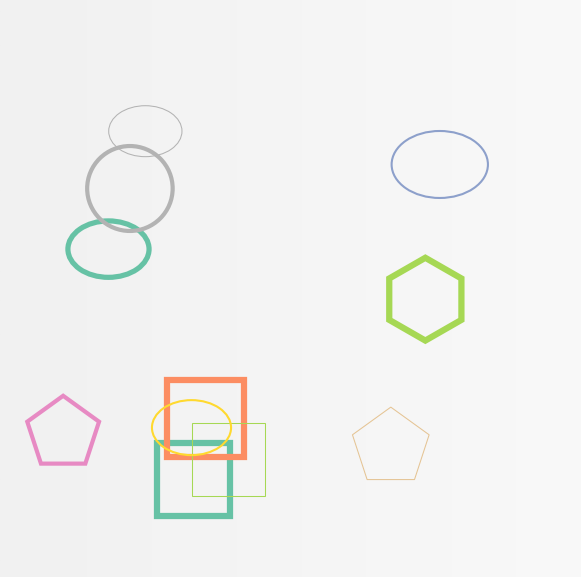[{"shape": "square", "thickness": 3, "radius": 0.32, "center": [0.333, 0.169]}, {"shape": "oval", "thickness": 2.5, "radius": 0.35, "center": [0.187, 0.568]}, {"shape": "square", "thickness": 3, "radius": 0.33, "center": [0.353, 0.274]}, {"shape": "oval", "thickness": 1, "radius": 0.41, "center": [0.757, 0.714]}, {"shape": "pentagon", "thickness": 2, "radius": 0.32, "center": [0.109, 0.249]}, {"shape": "hexagon", "thickness": 3, "radius": 0.36, "center": [0.732, 0.481]}, {"shape": "square", "thickness": 0.5, "radius": 0.32, "center": [0.393, 0.204]}, {"shape": "oval", "thickness": 1, "radius": 0.34, "center": [0.329, 0.259]}, {"shape": "pentagon", "thickness": 0.5, "radius": 0.35, "center": [0.672, 0.225]}, {"shape": "circle", "thickness": 2, "radius": 0.37, "center": [0.223, 0.673]}, {"shape": "oval", "thickness": 0.5, "radius": 0.32, "center": [0.25, 0.772]}]